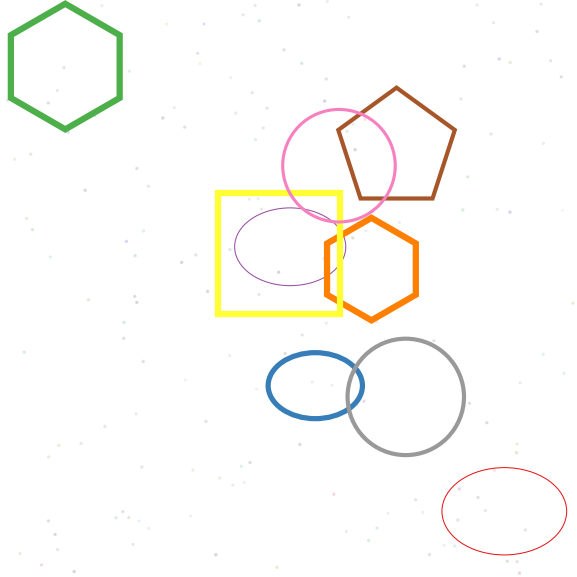[{"shape": "oval", "thickness": 0.5, "radius": 0.54, "center": [0.873, 0.114]}, {"shape": "oval", "thickness": 2.5, "radius": 0.41, "center": [0.546, 0.331]}, {"shape": "hexagon", "thickness": 3, "radius": 0.54, "center": [0.113, 0.884]}, {"shape": "oval", "thickness": 0.5, "radius": 0.48, "center": [0.503, 0.572]}, {"shape": "hexagon", "thickness": 3, "radius": 0.44, "center": [0.643, 0.533]}, {"shape": "square", "thickness": 3, "radius": 0.53, "center": [0.483, 0.56]}, {"shape": "pentagon", "thickness": 2, "radius": 0.53, "center": [0.687, 0.741]}, {"shape": "circle", "thickness": 1.5, "radius": 0.49, "center": [0.587, 0.712]}, {"shape": "circle", "thickness": 2, "radius": 0.5, "center": [0.703, 0.312]}]